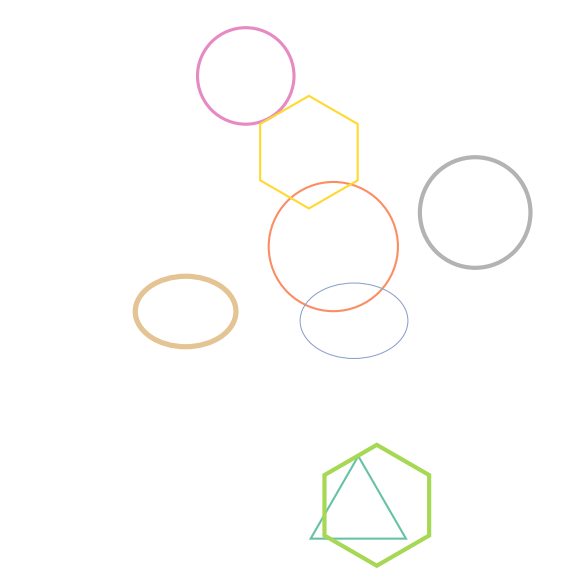[{"shape": "triangle", "thickness": 1, "radius": 0.48, "center": [0.62, 0.114]}, {"shape": "circle", "thickness": 1, "radius": 0.56, "center": [0.577, 0.572]}, {"shape": "oval", "thickness": 0.5, "radius": 0.47, "center": [0.613, 0.444]}, {"shape": "circle", "thickness": 1.5, "radius": 0.42, "center": [0.426, 0.868]}, {"shape": "hexagon", "thickness": 2, "radius": 0.52, "center": [0.652, 0.124]}, {"shape": "hexagon", "thickness": 1, "radius": 0.49, "center": [0.535, 0.736]}, {"shape": "oval", "thickness": 2.5, "radius": 0.44, "center": [0.321, 0.46]}, {"shape": "circle", "thickness": 2, "radius": 0.48, "center": [0.823, 0.631]}]